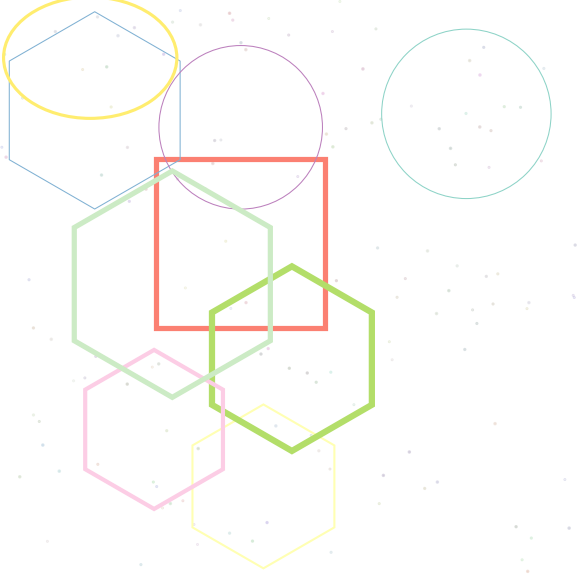[{"shape": "circle", "thickness": 0.5, "radius": 0.73, "center": [0.808, 0.802]}, {"shape": "hexagon", "thickness": 1, "radius": 0.71, "center": [0.456, 0.157]}, {"shape": "square", "thickness": 2.5, "radius": 0.73, "center": [0.416, 0.577]}, {"shape": "hexagon", "thickness": 0.5, "radius": 0.85, "center": [0.164, 0.808]}, {"shape": "hexagon", "thickness": 3, "radius": 0.8, "center": [0.505, 0.378]}, {"shape": "hexagon", "thickness": 2, "radius": 0.69, "center": [0.267, 0.256]}, {"shape": "circle", "thickness": 0.5, "radius": 0.71, "center": [0.417, 0.779]}, {"shape": "hexagon", "thickness": 2.5, "radius": 0.98, "center": [0.298, 0.507]}, {"shape": "oval", "thickness": 1.5, "radius": 0.75, "center": [0.156, 0.899]}]